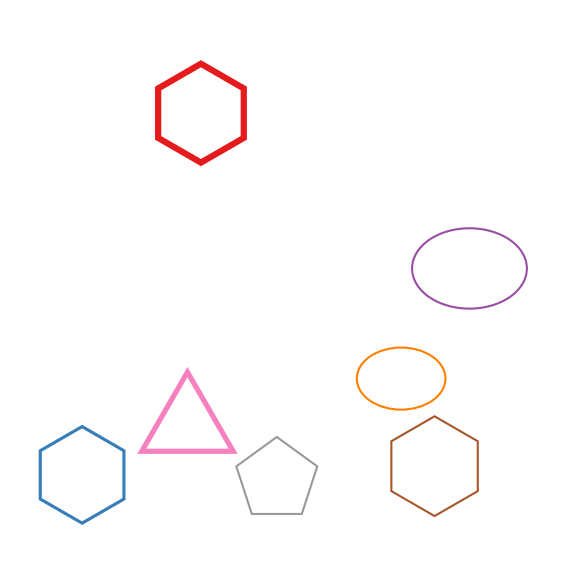[{"shape": "hexagon", "thickness": 3, "radius": 0.43, "center": [0.348, 0.803]}, {"shape": "hexagon", "thickness": 1.5, "radius": 0.42, "center": [0.142, 0.177]}, {"shape": "oval", "thickness": 1, "radius": 0.5, "center": [0.813, 0.534]}, {"shape": "oval", "thickness": 1, "radius": 0.38, "center": [0.695, 0.344]}, {"shape": "hexagon", "thickness": 1, "radius": 0.43, "center": [0.753, 0.192]}, {"shape": "triangle", "thickness": 2.5, "radius": 0.46, "center": [0.325, 0.263]}, {"shape": "pentagon", "thickness": 1, "radius": 0.37, "center": [0.479, 0.169]}]